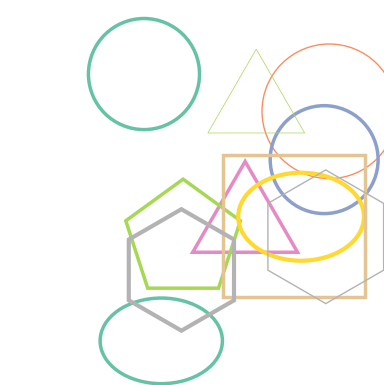[{"shape": "oval", "thickness": 2.5, "radius": 0.79, "center": [0.419, 0.115]}, {"shape": "circle", "thickness": 2.5, "radius": 0.72, "center": [0.374, 0.808]}, {"shape": "circle", "thickness": 1, "radius": 0.87, "center": [0.855, 0.711]}, {"shape": "circle", "thickness": 2.5, "radius": 0.7, "center": [0.842, 0.585]}, {"shape": "triangle", "thickness": 2.5, "radius": 0.79, "center": [0.637, 0.423]}, {"shape": "triangle", "thickness": 0.5, "radius": 0.73, "center": [0.666, 0.727]}, {"shape": "pentagon", "thickness": 2.5, "radius": 0.78, "center": [0.476, 0.378]}, {"shape": "oval", "thickness": 3, "radius": 0.82, "center": [0.782, 0.437]}, {"shape": "square", "thickness": 2.5, "radius": 0.92, "center": [0.764, 0.412]}, {"shape": "hexagon", "thickness": 3, "radius": 0.79, "center": [0.471, 0.299]}, {"shape": "hexagon", "thickness": 1, "radius": 0.87, "center": [0.846, 0.385]}]